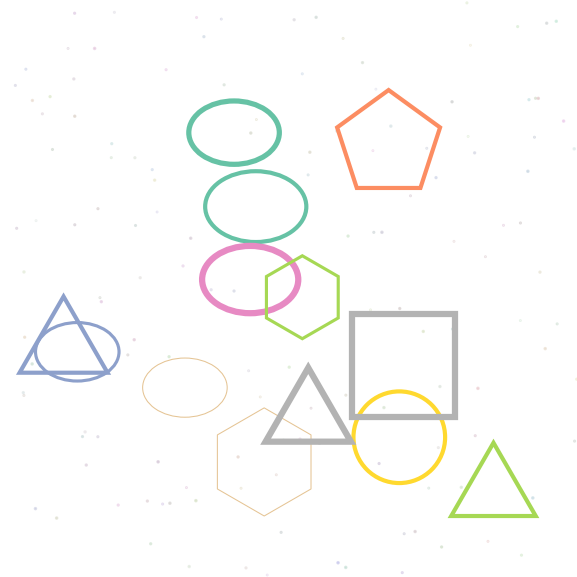[{"shape": "oval", "thickness": 2.5, "radius": 0.39, "center": [0.405, 0.769]}, {"shape": "oval", "thickness": 2, "radius": 0.44, "center": [0.443, 0.641]}, {"shape": "pentagon", "thickness": 2, "radius": 0.47, "center": [0.673, 0.749]}, {"shape": "oval", "thickness": 1.5, "radius": 0.36, "center": [0.134, 0.39]}, {"shape": "triangle", "thickness": 2, "radius": 0.44, "center": [0.11, 0.398]}, {"shape": "oval", "thickness": 3, "radius": 0.42, "center": [0.433, 0.515]}, {"shape": "triangle", "thickness": 2, "radius": 0.42, "center": [0.855, 0.148]}, {"shape": "hexagon", "thickness": 1.5, "radius": 0.36, "center": [0.524, 0.484]}, {"shape": "circle", "thickness": 2, "radius": 0.4, "center": [0.691, 0.242]}, {"shape": "hexagon", "thickness": 0.5, "radius": 0.47, "center": [0.457, 0.199]}, {"shape": "oval", "thickness": 0.5, "radius": 0.37, "center": [0.32, 0.328]}, {"shape": "square", "thickness": 3, "radius": 0.44, "center": [0.699, 0.366]}, {"shape": "triangle", "thickness": 3, "radius": 0.43, "center": [0.534, 0.277]}]